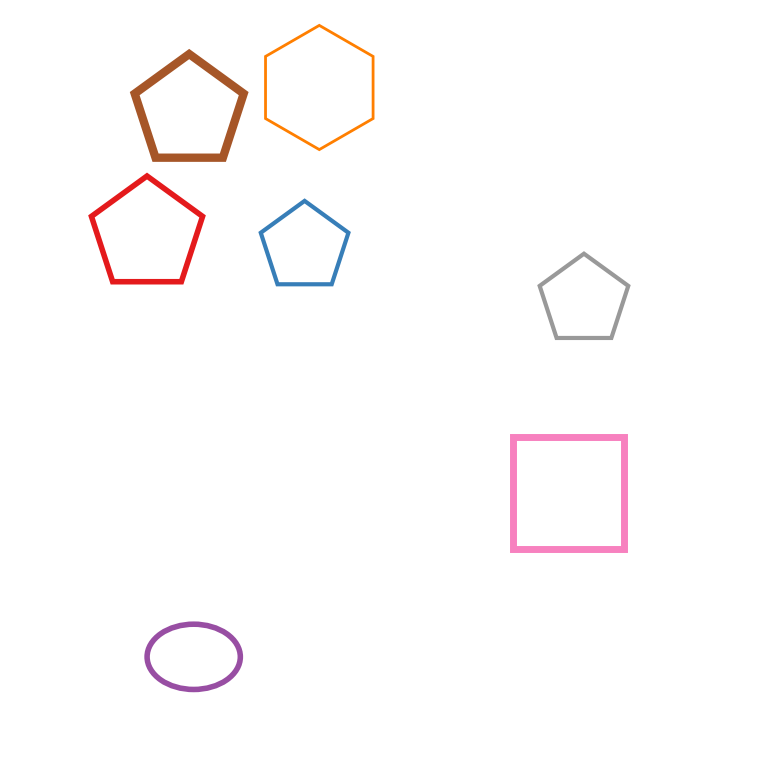[{"shape": "pentagon", "thickness": 2, "radius": 0.38, "center": [0.191, 0.696]}, {"shape": "pentagon", "thickness": 1.5, "radius": 0.3, "center": [0.396, 0.679]}, {"shape": "oval", "thickness": 2, "radius": 0.3, "center": [0.252, 0.147]}, {"shape": "hexagon", "thickness": 1, "radius": 0.4, "center": [0.415, 0.886]}, {"shape": "pentagon", "thickness": 3, "radius": 0.37, "center": [0.246, 0.855]}, {"shape": "square", "thickness": 2.5, "radius": 0.36, "center": [0.738, 0.359]}, {"shape": "pentagon", "thickness": 1.5, "radius": 0.3, "center": [0.758, 0.61]}]